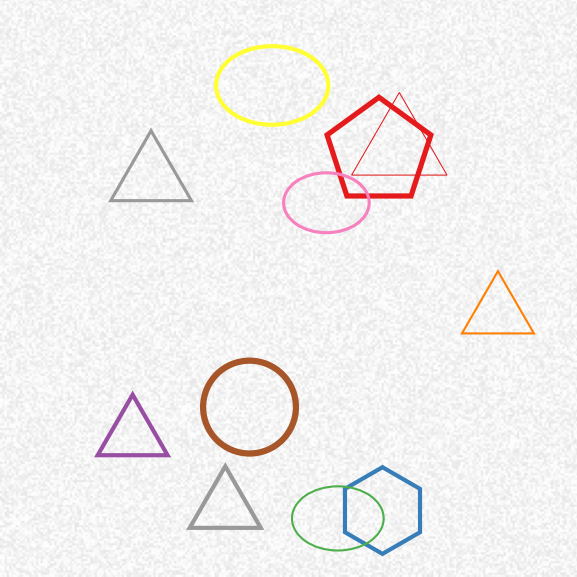[{"shape": "triangle", "thickness": 0.5, "radius": 0.48, "center": [0.691, 0.744]}, {"shape": "pentagon", "thickness": 2.5, "radius": 0.47, "center": [0.656, 0.736]}, {"shape": "hexagon", "thickness": 2, "radius": 0.38, "center": [0.662, 0.115]}, {"shape": "oval", "thickness": 1, "radius": 0.4, "center": [0.585, 0.101]}, {"shape": "triangle", "thickness": 2, "radius": 0.35, "center": [0.23, 0.246]}, {"shape": "triangle", "thickness": 1, "radius": 0.36, "center": [0.862, 0.458]}, {"shape": "oval", "thickness": 2, "radius": 0.49, "center": [0.471, 0.851]}, {"shape": "circle", "thickness": 3, "radius": 0.4, "center": [0.432, 0.294]}, {"shape": "oval", "thickness": 1.5, "radius": 0.37, "center": [0.565, 0.648]}, {"shape": "triangle", "thickness": 2, "radius": 0.36, "center": [0.39, 0.121]}, {"shape": "triangle", "thickness": 1.5, "radius": 0.4, "center": [0.262, 0.692]}]